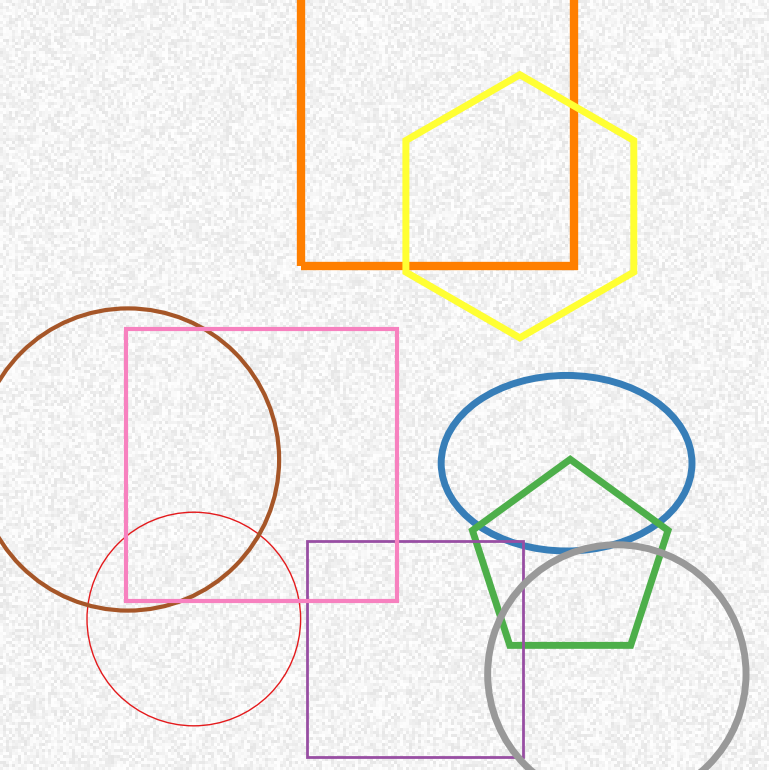[{"shape": "circle", "thickness": 0.5, "radius": 0.69, "center": [0.252, 0.196]}, {"shape": "oval", "thickness": 2.5, "radius": 0.81, "center": [0.736, 0.398]}, {"shape": "pentagon", "thickness": 2.5, "radius": 0.67, "center": [0.741, 0.27]}, {"shape": "square", "thickness": 1, "radius": 0.7, "center": [0.539, 0.158]}, {"shape": "square", "thickness": 3, "radius": 0.89, "center": [0.568, 0.832]}, {"shape": "hexagon", "thickness": 2.5, "radius": 0.85, "center": [0.675, 0.732]}, {"shape": "circle", "thickness": 1.5, "radius": 0.98, "center": [0.166, 0.403]}, {"shape": "square", "thickness": 1.5, "radius": 0.88, "center": [0.34, 0.396]}, {"shape": "circle", "thickness": 2.5, "radius": 0.84, "center": [0.801, 0.125]}]